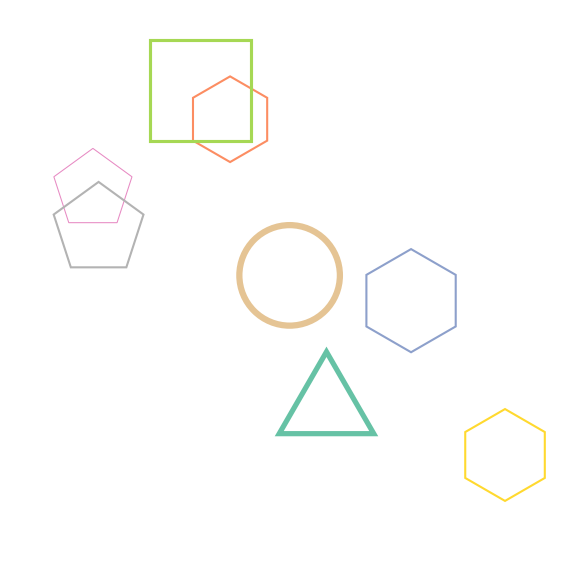[{"shape": "triangle", "thickness": 2.5, "radius": 0.47, "center": [0.565, 0.295]}, {"shape": "hexagon", "thickness": 1, "radius": 0.37, "center": [0.398, 0.793]}, {"shape": "hexagon", "thickness": 1, "radius": 0.45, "center": [0.712, 0.478]}, {"shape": "pentagon", "thickness": 0.5, "radius": 0.36, "center": [0.161, 0.671]}, {"shape": "square", "thickness": 1.5, "radius": 0.44, "center": [0.347, 0.843]}, {"shape": "hexagon", "thickness": 1, "radius": 0.4, "center": [0.874, 0.211]}, {"shape": "circle", "thickness": 3, "radius": 0.44, "center": [0.502, 0.522]}, {"shape": "pentagon", "thickness": 1, "radius": 0.41, "center": [0.171, 0.602]}]